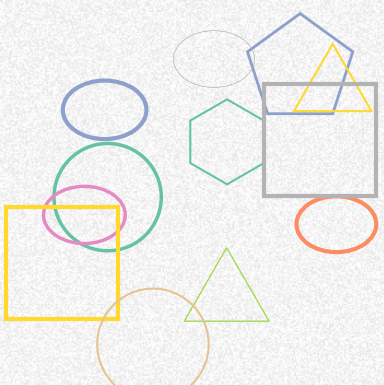[{"shape": "circle", "thickness": 2.5, "radius": 0.7, "center": [0.28, 0.488]}, {"shape": "hexagon", "thickness": 1.5, "radius": 0.55, "center": [0.59, 0.632]}, {"shape": "oval", "thickness": 3, "radius": 0.52, "center": [0.874, 0.418]}, {"shape": "oval", "thickness": 3, "radius": 0.54, "center": [0.272, 0.715]}, {"shape": "pentagon", "thickness": 2, "radius": 0.72, "center": [0.78, 0.821]}, {"shape": "oval", "thickness": 2.5, "radius": 0.53, "center": [0.219, 0.442]}, {"shape": "triangle", "thickness": 1, "radius": 0.64, "center": [0.589, 0.229]}, {"shape": "square", "thickness": 3, "radius": 0.72, "center": [0.16, 0.317]}, {"shape": "triangle", "thickness": 1.5, "radius": 0.58, "center": [0.864, 0.77]}, {"shape": "circle", "thickness": 1.5, "radius": 0.72, "center": [0.397, 0.106]}, {"shape": "square", "thickness": 3, "radius": 0.73, "center": [0.832, 0.637]}, {"shape": "oval", "thickness": 0.5, "radius": 0.53, "center": [0.556, 0.847]}]